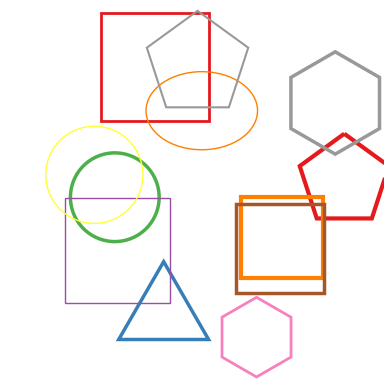[{"shape": "pentagon", "thickness": 3, "radius": 0.61, "center": [0.894, 0.531]}, {"shape": "square", "thickness": 2, "radius": 0.7, "center": [0.402, 0.826]}, {"shape": "triangle", "thickness": 2.5, "radius": 0.67, "center": [0.425, 0.186]}, {"shape": "circle", "thickness": 2.5, "radius": 0.58, "center": [0.298, 0.488]}, {"shape": "square", "thickness": 1, "radius": 0.68, "center": [0.306, 0.35]}, {"shape": "square", "thickness": 3, "radius": 0.53, "center": [0.732, 0.383]}, {"shape": "oval", "thickness": 1, "radius": 0.72, "center": [0.524, 0.712]}, {"shape": "circle", "thickness": 1, "radius": 0.63, "center": [0.245, 0.546]}, {"shape": "square", "thickness": 2.5, "radius": 0.58, "center": [0.727, 0.354]}, {"shape": "hexagon", "thickness": 2, "radius": 0.52, "center": [0.666, 0.124]}, {"shape": "pentagon", "thickness": 1.5, "radius": 0.69, "center": [0.513, 0.833]}, {"shape": "hexagon", "thickness": 2.5, "radius": 0.66, "center": [0.871, 0.732]}]